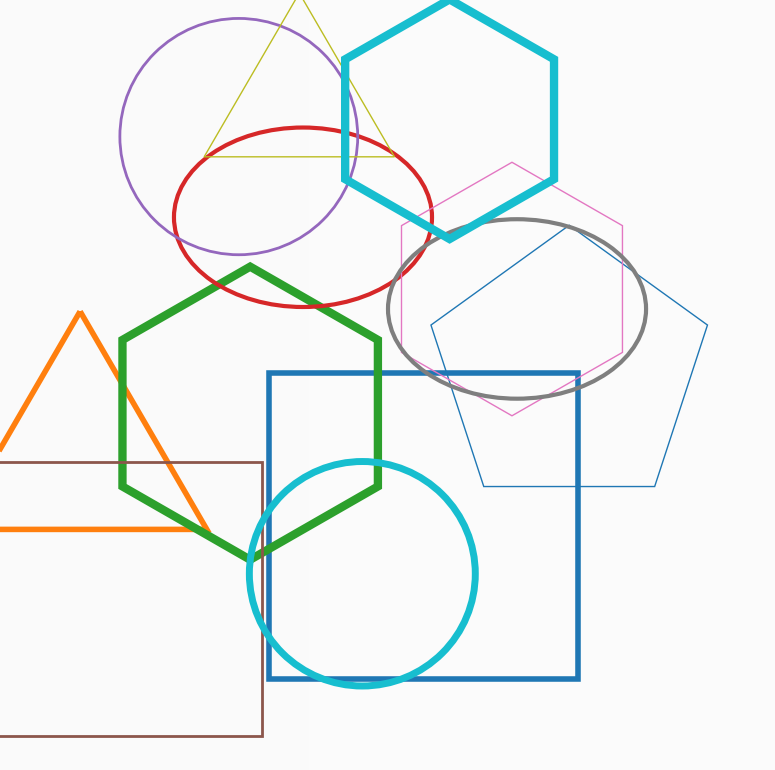[{"shape": "square", "thickness": 2, "radius": 1.0, "center": [0.546, 0.317]}, {"shape": "pentagon", "thickness": 0.5, "radius": 0.94, "center": [0.734, 0.52]}, {"shape": "triangle", "thickness": 2, "radius": 0.94, "center": [0.103, 0.407]}, {"shape": "hexagon", "thickness": 3, "radius": 0.95, "center": [0.323, 0.463]}, {"shape": "oval", "thickness": 1.5, "radius": 0.83, "center": [0.391, 0.718]}, {"shape": "circle", "thickness": 1, "radius": 0.77, "center": [0.308, 0.823]}, {"shape": "square", "thickness": 1, "radius": 0.89, "center": [0.159, 0.222]}, {"shape": "hexagon", "thickness": 0.5, "radius": 0.82, "center": [0.661, 0.625]}, {"shape": "oval", "thickness": 1.5, "radius": 0.83, "center": [0.667, 0.599]}, {"shape": "triangle", "thickness": 0.5, "radius": 0.71, "center": [0.386, 0.867]}, {"shape": "circle", "thickness": 2.5, "radius": 0.73, "center": [0.468, 0.255]}, {"shape": "hexagon", "thickness": 3, "radius": 0.78, "center": [0.58, 0.845]}]